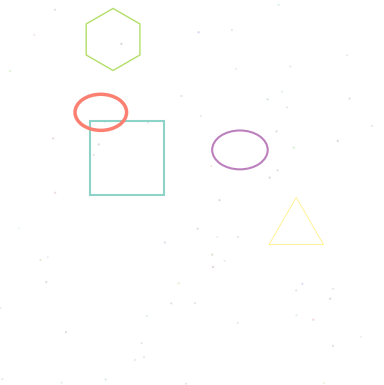[{"shape": "square", "thickness": 1.5, "radius": 0.48, "center": [0.331, 0.589]}, {"shape": "oval", "thickness": 2.5, "radius": 0.33, "center": [0.262, 0.708]}, {"shape": "hexagon", "thickness": 1, "radius": 0.4, "center": [0.294, 0.897]}, {"shape": "oval", "thickness": 1.5, "radius": 0.36, "center": [0.623, 0.611]}, {"shape": "triangle", "thickness": 0.5, "radius": 0.41, "center": [0.77, 0.405]}]